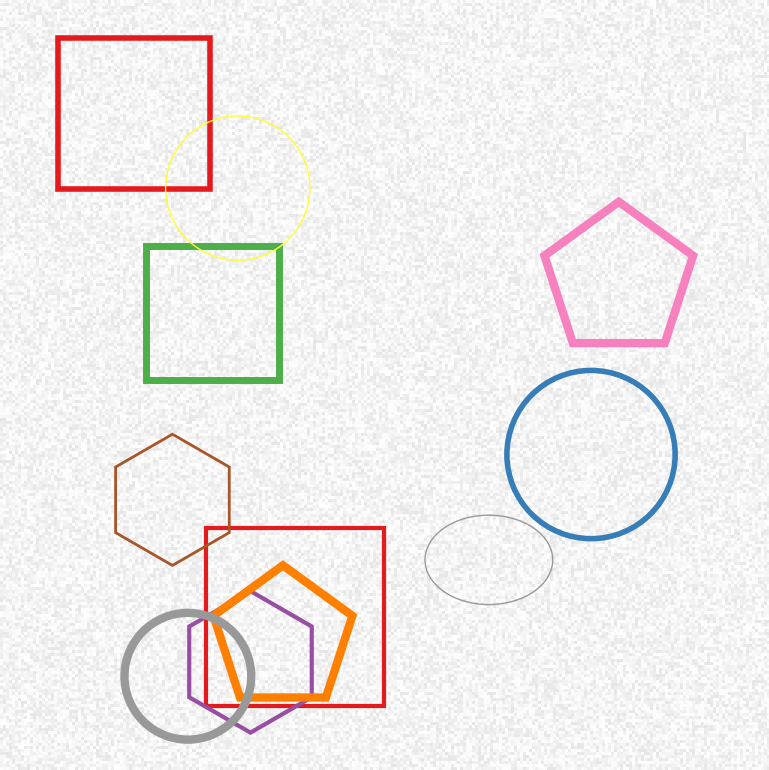[{"shape": "square", "thickness": 1.5, "radius": 0.58, "center": [0.383, 0.198]}, {"shape": "square", "thickness": 2, "radius": 0.49, "center": [0.174, 0.853]}, {"shape": "circle", "thickness": 2, "radius": 0.55, "center": [0.768, 0.41]}, {"shape": "square", "thickness": 2.5, "radius": 0.43, "center": [0.276, 0.593]}, {"shape": "hexagon", "thickness": 1.5, "radius": 0.46, "center": [0.325, 0.14]}, {"shape": "pentagon", "thickness": 3, "radius": 0.47, "center": [0.367, 0.171]}, {"shape": "circle", "thickness": 0.5, "radius": 0.47, "center": [0.309, 0.756]}, {"shape": "hexagon", "thickness": 1, "radius": 0.43, "center": [0.224, 0.351]}, {"shape": "pentagon", "thickness": 3, "radius": 0.51, "center": [0.804, 0.637]}, {"shape": "circle", "thickness": 3, "radius": 0.41, "center": [0.244, 0.122]}, {"shape": "oval", "thickness": 0.5, "radius": 0.41, "center": [0.635, 0.273]}]